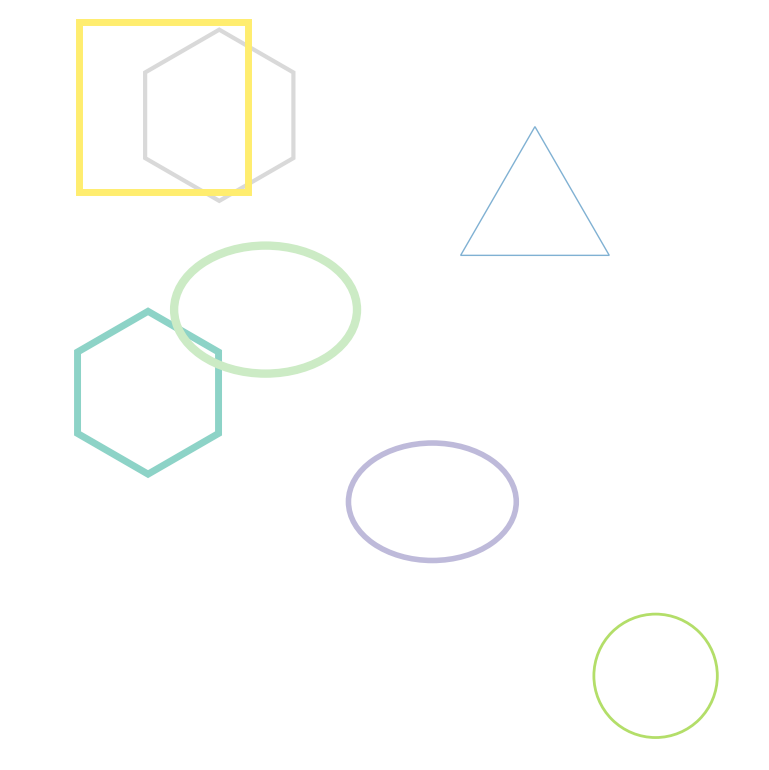[{"shape": "hexagon", "thickness": 2.5, "radius": 0.53, "center": [0.192, 0.49]}, {"shape": "oval", "thickness": 2, "radius": 0.54, "center": [0.562, 0.348]}, {"shape": "triangle", "thickness": 0.5, "radius": 0.56, "center": [0.695, 0.724]}, {"shape": "circle", "thickness": 1, "radius": 0.4, "center": [0.851, 0.122]}, {"shape": "hexagon", "thickness": 1.5, "radius": 0.56, "center": [0.285, 0.85]}, {"shape": "oval", "thickness": 3, "radius": 0.59, "center": [0.345, 0.598]}, {"shape": "square", "thickness": 2.5, "radius": 0.55, "center": [0.212, 0.861]}]